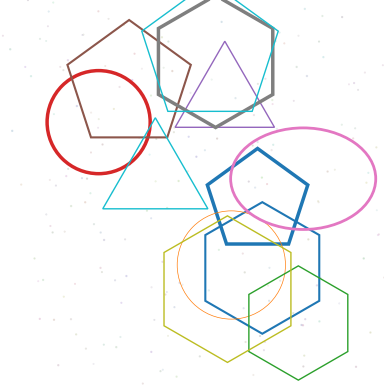[{"shape": "hexagon", "thickness": 1.5, "radius": 0.85, "center": [0.681, 0.304]}, {"shape": "pentagon", "thickness": 2.5, "radius": 0.69, "center": [0.669, 0.477]}, {"shape": "circle", "thickness": 0.5, "radius": 0.7, "center": [0.601, 0.312]}, {"shape": "hexagon", "thickness": 1, "radius": 0.74, "center": [0.775, 0.161]}, {"shape": "circle", "thickness": 2.5, "radius": 0.67, "center": [0.256, 0.683]}, {"shape": "triangle", "thickness": 1, "radius": 0.75, "center": [0.584, 0.744]}, {"shape": "pentagon", "thickness": 1.5, "radius": 0.84, "center": [0.335, 0.78]}, {"shape": "oval", "thickness": 2, "radius": 0.94, "center": [0.787, 0.536]}, {"shape": "hexagon", "thickness": 2.5, "radius": 0.86, "center": [0.56, 0.84]}, {"shape": "hexagon", "thickness": 1, "radius": 0.95, "center": [0.591, 0.249]}, {"shape": "pentagon", "thickness": 1, "radius": 0.93, "center": [0.545, 0.862]}, {"shape": "triangle", "thickness": 1, "radius": 0.79, "center": [0.403, 0.536]}]